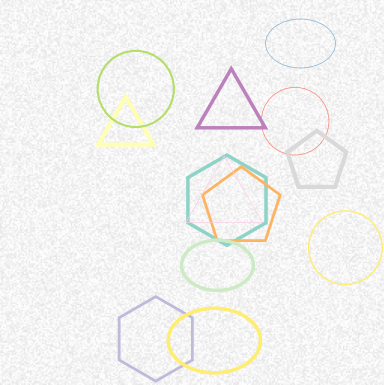[{"shape": "hexagon", "thickness": 2.5, "radius": 0.59, "center": [0.589, 0.48]}, {"shape": "triangle", "thickness": 3, "radius": 0.41, "center": [0.327, 0.666]}, {"shape": "hexagon", "thickness": 2, "radius": 0.55, "center": [0.405, 0.12]}, {"shape": "circle", "thickness": 0.5, "radius": 0.44, "center": [0.766, 0.685]}, {"shape": "oval", "thickness": 0.5, "radius": 0.45, "center": [0.78, 0.887]}, {"shape": "pentagon", "thickness": 2, "radius": 0.53, "center": [0.627, 0.461]}, {"shape": "circle", "thickness": 1.5, "radius": 0.49, "center": [0.353, 0.769]}, {"shape": "triangle", "thickness": 0.5, "radius": 0.57, "center": [0.582, 0.48]}, {"shape": "pentagon", "thickness": 3, "radius": 0.4, "center": [0.823, 0.58]}, {"shape": "triangle", "thickness": 2.5, "radius": 0.51, "center": [0.601, 0.719]}, {"shape": "oval", "thickness": 2.5, "radius": 0.47, "center": [0.565, 0.311]}, {"shape": "circle", "thickness": 1, "radius": 0.48, "center": [0.897, 0.357]}, {"shape": "oval", "thickness": 2.5, "radius": 0.6, "center": [0.557, 0.115]}]